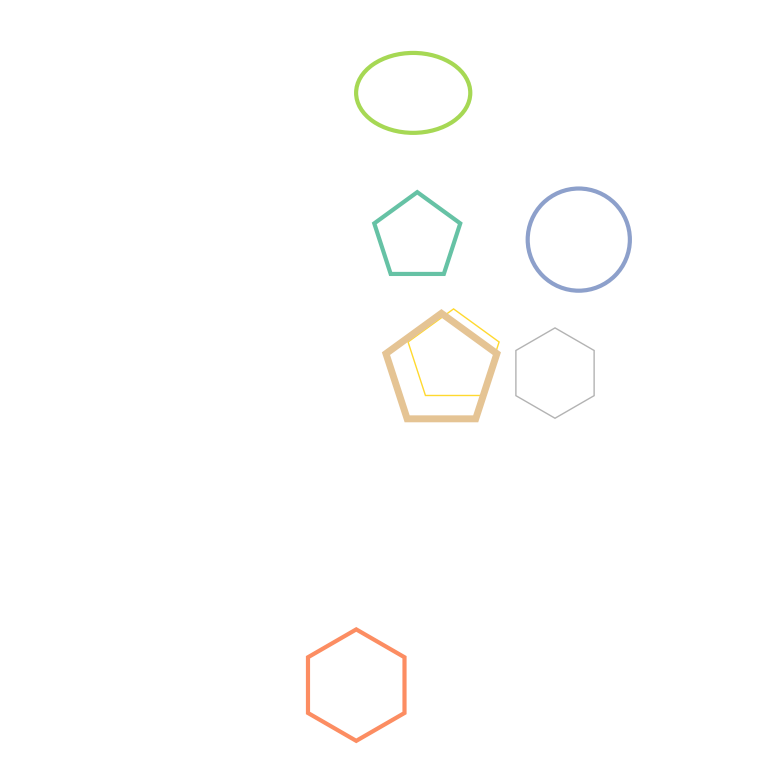[{"shape": "pentagon", "thickness": 1.5, "radius": 0.29, "center": [0.542, 0.692]}, {"shape": "hexagon", "thickness": 1.5, "radius": 0.36, "center": [0.463, 0.11]}, {"shape": "circle", "thickness": 1.5, "radius": 0.33, "center": [0.752, 0.689]}, {"shape": "oval", "thickness": 1.5, "radius": 0.37, "center": [0.537, 0.879]}, {"shape": "pentagon", "thickness": 0.5, "radius": 0.31, "center": [0.589, 0.537]}, {"shape": "pentagon", "thickness": 2.5, "radius": 0.38, "center": [0.573, 0.517]}, {"shape": "hexagon", "thickness": 0.5, "radius": 0.29, "center": [0.721, 0.515]}]